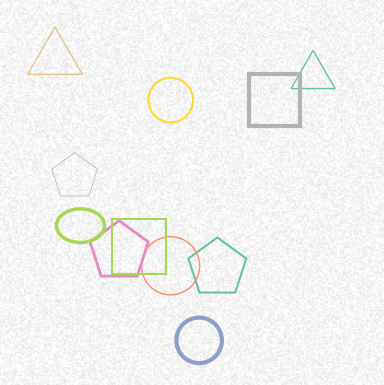[{"shape": "triangle", "thickness": 1, "radius": 0.33, "center": [0.813, 0.803]}, {"shape": "pentagon", "thickness": 1.5, "radius": 0.4, "center": [0.565, 0.304]}, {"shape": "circle", "thickness": 1, "radius": 0.38, "center": [0.443, 0.31]}, {"shape": "circle", "thickness": 3, "radius": 0.3, "center": [0.517, 0.116]}, {"shape": "pentagon", "thickness": 2, "radius": 0.4, "center": [0.31, 0.347]}, {"shape": "oval", "thickness": 2.5, "radius": 0.31, "center": [0.209, 0.414]}, {"shape": "square", "thickness": 1.5, "radius": 0.36, "center": [0.361, 0.359]}, {"shape": "circle", "thickness": 1.5, "radius": 0.29, "center": [0.443, 0.74]}, {"shape": "triangle", "thickness": 1, "radius": 0.41, "center": [0.143, 0.848]}, {"shape": "pentagon", "thickness": 0.5, "radius": 0.31, "center": [0.194, 0.541]}, {"shape": "square", "thickness": 3, "radius": 0.34, "center": [0.713, 0.74]}]